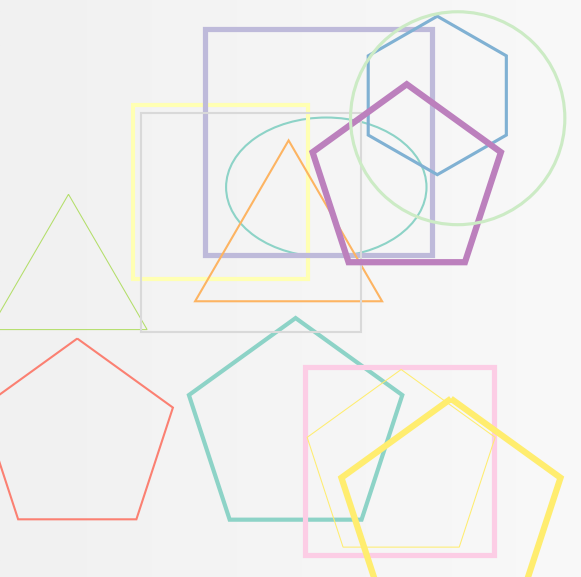[{"shape": "pentagon", "thickness": 2, "radius": 0.96, "center": [0.509, 0.255]}, {"shape": "oval", "thickness": 1, "radius": 0.86, "center": [0.561, 0.675]}, {"shape": "square", "thickness": 2, "radius": 0.75, "center": [0.379, 0.666]}, {"shape": "square", "thickness": 2.5, "radius": 0.98, "center": [0.548, 0.753]}, {"shape": "pentagon", "thickness": 1, "radius": 0.87, "center": [0.133, 0.24]}, {"shape": "hexagon", "thickness": 1.5, "radius": 0.69, "center": [0.752, 0.834]}, {"shape": "triangle", "thickness": 1, "radius": 0.93, "center": [0.497, 0.57]}, {"shape": "triangle", "thickness": 0.5, "radius": 0.78, "center": [0.118, 0.507]}, {"shape": "square", "thickness": 2.5, "radius": 0.81, "center": [0.687, 0.201]}, {"shape": "square", "thickness": 1, "radius": 0.95, "center": [0.432, 0.614]}, {"shape": "pentagon", "thickness": 3, "radius": 0.85, "center": [0.7, 0.683]}, {"shape": "circle", "thickness": 1.5, "radius": 0.92, "center": [0.787, 0.794]}, {"shape": "pentagon", "thickness": 3, "radius": 0.99, "center": [0.776, 0.111]}, {"shape": "pentagon", "thickness": 0.5, "radius": 0.85, "center": [0.69, 0.189]}]